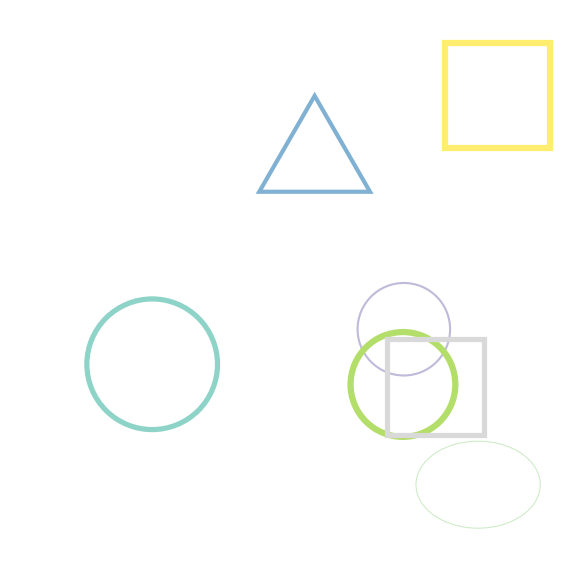[{"shape": "circle", "thickness": 2.5, "radius": 0.57, "center": [0.264, 0.368]}, {"shape": "circle", "thickness": 1, "radius": 0.4, "center": [0.699, 0.429]}, {"shape": "triangle", "thickness": 2, "radius": 0.55, "center": [0.545, 0.722]}, {"shape": "circle", "thickness": 3, "radius": 0.45, "center": [0.698, 0.333]}, {"shape": "square", "thickness": 2.5, "radius": 0.42, "center": [0.754, 0.329]}, {"shape": "oval", "thickness": 0.5, "radius": 0.54, "center": [0.828, 0.16]}, {"shape": "square", "thickness": 3, "radius": 0.45, "center": [0.861, 0.834]}]